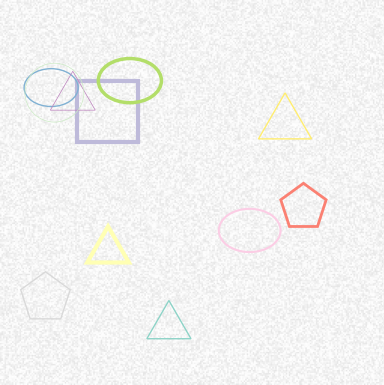[{"shape": "triangle", "thickness": 1, "radius": 0.33, "center": [0.439, 0.153]}, {"shape": "triangle", "thickness": 3, "radius": 0.31, "center": [0.281, 0.349]}, {"shape": "square", "thickness": 3, "radius": 0.4, "center": [0.28, 0.709]}, {"shape": "pentagon", "thickness": 2, "radius": 0.31, "center": [0.788, 0.462]}, {"shape": "oval", "thickness": 1, "radius": 0.35, "center": [0.133, 0.772]}, {"shape": "oval", "thickness": 2.5, "radius": 0.41, "center": [0.337, 0.791]}, {"shape": "oval", "thickness": 1.5, "radius": 0.4, "center": [0.649, 0.401]}, {"shape": "pentagon", "thickness": 1, "radius": 0.34, "center": [0.118, 0.227]}, {"shape": "triangle", "thickness": 0.5, "radius": 0.34, "center": [0.189, 0.748]}, {"shape": "circle", "thickness": 0.5, "radius": 0.38, "center": [0.141, 0.759]}, {"shape": "triangle", "thickness": 1, "radius": 0.4, "center": [0.74, 0.679]}]